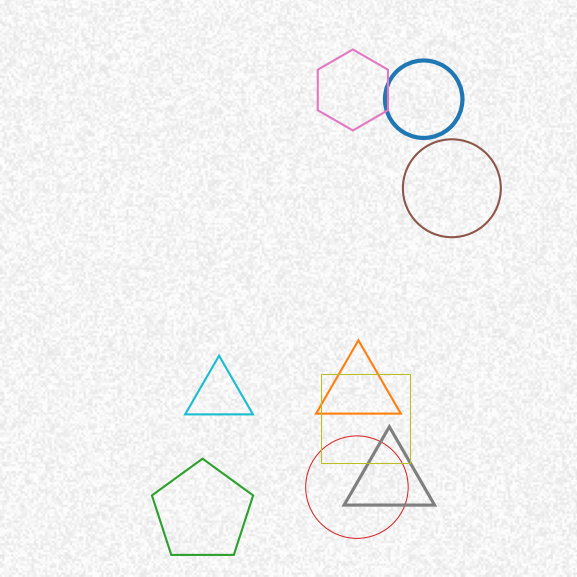[{"shape": "circle", "thickness": 2, "radius": 0.34, "center": [0.734, 0.827]}, {"shape": "triangle", "thickness": 1, "radius": 0.42, "center": [0.621, 0.325]}, {"shape": "pentagon", "thickness": 1, "radius": 0.46, "center": [0.351, 0.113]}, {"shape": "circle", "thickness": 0.5, "radius": 0.44, "center": [0.618, 0.156]}, {"shape": "circle", "thickness": 1, "radius": 0.42, "center": [0.782, 0.673]}, {"shape": "hexagon", "thickness": 1, "radius": 0.35, "center": [0.611, 0.843]}, {"shape": "triangle", "thickness": 1.5, "radius": 0.45, "center": [0.674, 0.17]}, {"shape": "square", "thickness": 0.5, "radius": 0.38, "center": [0.633, 0.274]}, {"shape": "triangle", "thickness": 1, "radius": 0.34, "center": [0.379, 0.315]}]